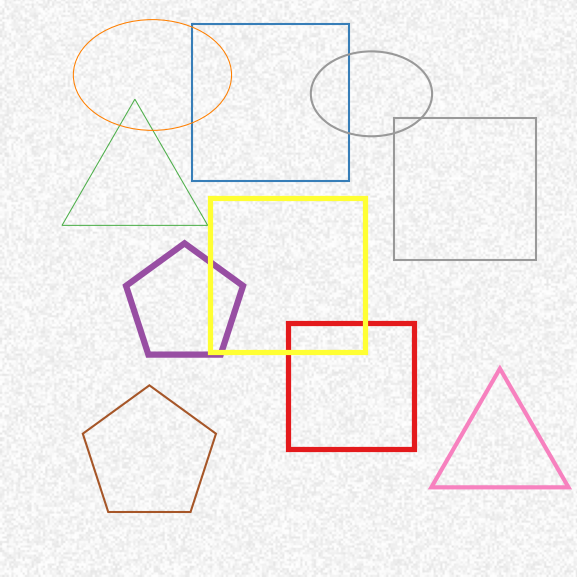[{"shape": "square", "thickness": 2.5, "radius": 0.54, "center": [0.608, 0.331]}, {"shape": "square", "thickness": 1, "radius": 0.68, "center": [0.468, 0.822]}, {"shape": "triangle", "thickness": 0.5, "radius": 0.73, "center": [0.234, 0.682]}, {"shape": "pentagon", "thickness": 3, "radius": 0.53, "center": [0.32, 0.471]}, {"shape": "oval", "thickness": 0.5, "radius": 0.68, "center": [0.264, 0.869]}, {"shape": "square", "thickness": 2.5, "radius": 0.67, "center": [0.498, 0.523]}, {"shape": "pentagon", "thickness": 1, "radius": 0.61, "center": [0.259, 0.211]}, {"shape": "triangle", "thickness": 2, "radius": 0.69, "center": [0.866, 0.224]}, {"shape": "square", "thickness": 1, "radius": 0.61, "center": [0.805, 0.672]}, {"shape": "oval", "thickness": 1, "radius": 0.53, "center": [0.643, 0.837]}]